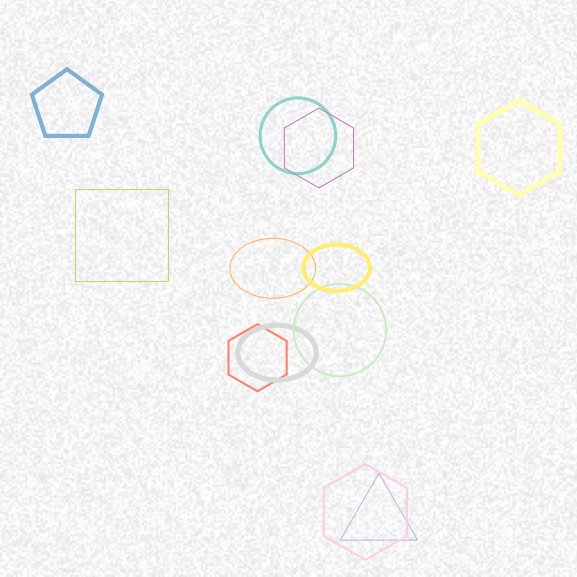[{"shape": "circle", "thickness": 1.5, "radius": 0.33, "center": [0.516, 0.764]}, {"shape": "hexagon", "thickness": 2.5, "radius": 0.41, "center": [0.899, 0.743]}, {"shape": "triangle", "thickness": 0.5, "radius": 0.39, "center": [0.656, 0.102]}, {"shape": "hexagon", "thickness": 1, "radius": 0.29, "center": [0.446, 0.38]}, {"shape": "pentagon", "thickness": 2, "radius": 0.32, "center": [0.116, 0.816]}, {"shape": "oval", "thickness": 0.5, "radius": 0.37, "center": [0.472, 0.535]}, {"shape": "square", "thickness": 0.5, "radius": 0.4, "center": [0.211, 0.592]}, {"shape": "hexagon", "thickness": 1, "radius": 0.42, "center": [0.633, 0.113]}, {"shape": "oval", "thickness": 2.5, "radius": 0.34, "center": [0.48, 0.388]}, {"shape": "hexagon", "thickness": 0.5, "radius": 0.35, "center": [0.552, 0.743]}, {"shape": "circle", "thickness": 1, "radius": 0.4, "center": [0.589, 0.428]}, {"shape": "oval", "thickness": 2, "radius": 0.29, "center": [0.583, 0.535]}]